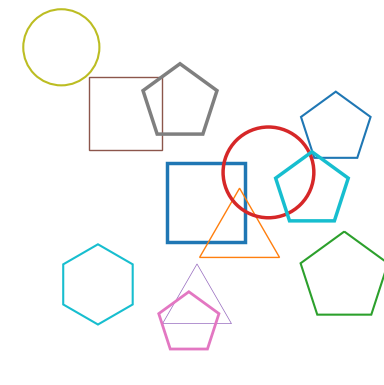[{"shape": "square", "thickness": 2.5, "radius": 0.51, "center": [0.535, 0.474]}, {"shape": "pentagon", "thickness": 1.5, "radius": 0.48, "center": [0.872, 0.667]}, {"shape": "triangle", "thickness": 1, "radius": 0.6, "center": [0.622, 0.391]}, {"shape": "pentagon", "thickness": 1.5, "radius": 0.6, "center": [0.894, 0.279]}, {"shape": "circle", "thickness": 2.5, "radius": 0.59, "center": [0.697, 0.552]}, {"shape": "triangle", "thickness": 0.5, "radius": 0.52, "center": [0.512, 0.211]}, {"shape": "square", "thickness": 1, "radius": 0.47, "center": [0.327, 0.706]}, {"shape": "pentagon", "thickness": 2, "radius": 0.41, "center": [0.491, 0.16]}, {"shape": "pentagon", "thickness": 2.5, "radius": 0.5, "center": [0.468, 0.733]}, {"shape": "circle", "thickness": 1.5, "radius": 0.49, "center": [0.159, 0.877]}, {"shape": "hexagon", "thickness": 1.5, "radius": 0.52, "center": [0.254, 0.261]}, {"shape": "pentagon", "thickness": 2.5, "radius": 0.5, "center": [0.81, 0.507]}]